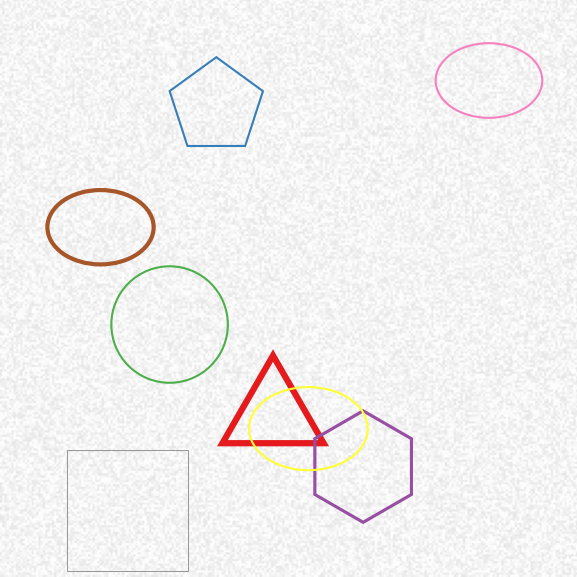[{"shape": "triangle", "thickness": 3, "radius": 0.51, "center": [0.473, 0.282]}, {"shape": "pentagon", "thickness": 1, "radius": 0.42, "center": [0.375, 0.815]}, {"shape": "circle", "thickness": 1, "radius": 0.5, "center": [0.294, 0.437]}, {"shape": "hexagon", "thickness": 1.5, "radius": 0.48, "center": [0.629, 0.191]}, {"shape": "oval", "thickness": 1, "radius": 0.51, "center": [0.534, 0.257]}, {"shape": "oval", "thickness": 2, "radius": 0.46, "center": [0.174, 0.606]}, {"shape": "oval", "thickness": 1, "radius": 0.46, "center": [0.847, 0.86]}, {"shape": "square", "thickness": 0.5, "radius": 0.52, "center": [0.22, 0.115]}]